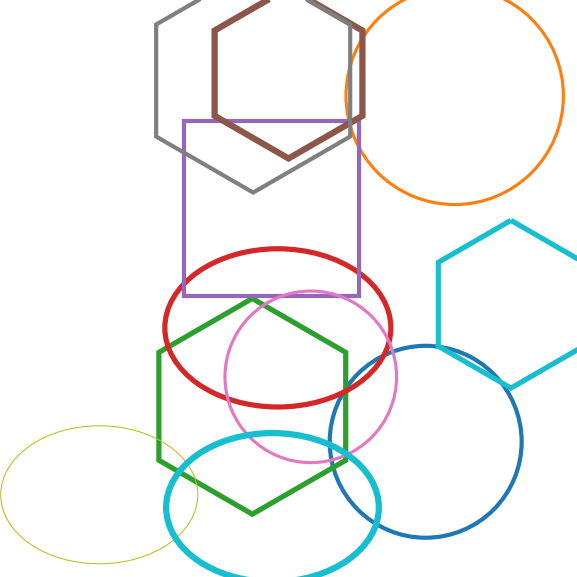[{"shape": "circle", "thickness": 2, "radius": 0.83, "center": [0.737, 0.234]}, {"shape": "circle", "thickness": 1.5, "radius": 0.94, "center": [0.787, 0.833]}, {"shape": "hexagon", "thickness": 2.5, "radius": 0.93, "center": [0.437, 0.296]}, {"shape": "oval", "thickness": 2.5, "radius": 0.98, "center": [0.481, 0.431]}, {"shape": "square", "thickness": 2, "radius": 0.76, "center": [0.47, 0.638]}, {"shape": "hexagon", "thickness": 3, "radius": 0.74, "center": [0.5, 0.872]}, {"shape": "circle", "thickness": 1.5, "radius": 0.74, "center": [0.538, 0.347]}, {"shape": "hexagon", "thickness": 2, "radius": 0.97, "center": [0.438, 0.86]}, {"shape": "oval", "thickness": 0.5, "radius": 0.85, "center": [0.172, 0.142]}, {"shape": "oval", "thickness": 3, "radius": 0.92, "center": [0.472, 0.12]}, {"shape": "hexagon", "thickness": 2.5, "radius": 0.73, "center": [0.885, 0.472]}]